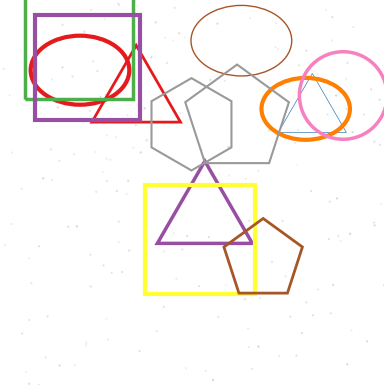[{"shape": "triangle", "thickness": 2, "radius": 0.66, "center": [0.354, 0.749]}, {"shape": "oval", "thickness": 3, "radius": 0.64, "center": [0.208, 0.818]}, {"shape": "triangle", "thickness": 0.5, "radius": 0.51, "center": [0.811, 0.707]}, {"shape": "square", "thickness": 2.5, "radius": 0.7, "center": [0.205, 0.883]}, {"shape": "square", "thickness": 3, "radius": 0.68, "center": [0.227, 0.825]}, {"shape": "triangle", "thickness": 2.5, "radius": 0.71, "center": [0.532, 0.439]}, {"shape": "oval", "thickness": 3, "radius": 0.57, "center": [0.794, 0.717]}, {"shape": "square", "thickness": 3, "radius": 0.71, "center": [0.519, 0.378]}, {"shape": "pentagon", "thickness": 2, "radius": 0.54, "center": [0.684, 0.325]}, {"shape": "oval", "thickness": 1, "radius": 0.65, "center": [0.627, 0.894]}, {"shape": "circle", "thickness": 2.5, "radius": 0.57, "center": [0.891, 0.752]}, {"shape": "pentagon", "thickness": 1.5, "radius": 0.71, "center": [0.616, 0.691]}, {"shape": "hexagon", "thickness": 1.5, "radius": 0.6, "center": [0.497, 0.677]}]